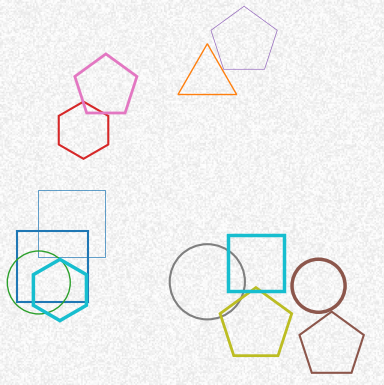[{"shape": "square", "thickness": 1.5, "radius": 0.46, "center": [0.136, 0.308]}, {"shape": "square", "thickness": 0.5, "radius": 0.43, "center": [0.186, 0.419]}, {"shape": "triangle", "thickness": 1, "radius": 0.44, "center": [0.538, 0.798]}, {"shape": "circle", "thickness": 1, "radius": 0.41, "center": [0.101, 0.266]}, {"shape": "hexagon", "thickness": 1.5, "radius": 0.37, "center": [0.217, 0.662]}, {"shape": "pentagon", "thickness": 0.5, "radius": 0.45, "center": [0.634, 0.893]}, {"shape": "circle", "thickness": 2.5, "radius": 0.34, "center": [0.827, 0.258]}, {"shape": "pentagon", "thickness": 1.5, "radius": 0.44, "center": [0.861, 0.103]}, {"shape": "pentagon", "thickness": 2, "radius": 0.42, "center": [0.275, 0.775]}, {"shape": "circle", "thickness": 1.5, "radius": 0.49, "center": [0.538, 0.268]}, {"shape": "pentagon", "thickness": 2, "radius": 0.49, "center": [0.665, 0.155]}, {"shape": "square", "thickness": 2.5, "radius": 0.37, "center": [0.666, 0.318]}, {"shape": "hexagon", "thickness": 2.5, "radius": 0.4, "center": [0.156, 0.247]}]